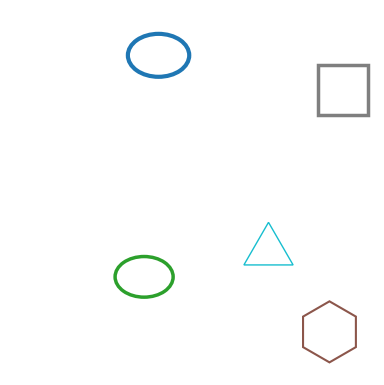[{"shape": "oval", "thickness": 3, "radius": 0.4, "center": [0.412, 0.856]}, {"shape": "oval", "thickness": 2.5, "radius": 0.38, "center": [0.374, 0.281]}, {"shape": "hexagon", "thickness": 1.5, "radius": 0.4, "center": [0.856, 0.138]}, {"shape": "square", "thickness": 2.5, "radius": 0.33, "center": [0.891, 0.766]}, {"shape": "triangle", "thickness": 1, "radius": 0.37, "center": [0.697, 0.349]}]